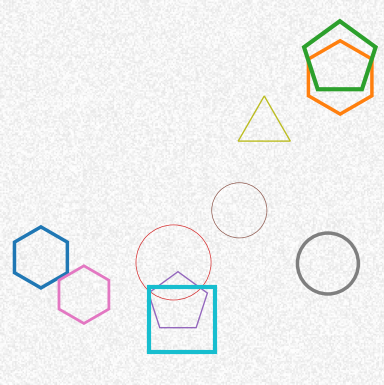[{"shape": "hexagon", "thickness": 2.5, "radius": 0.4, "center": [0.106, 0.331]}, {"shape": "hexagon", "thickness": 2.5, "radius": 0.48, "center": [0.884, 0.799]}, {"shape": "pentagon", "thickness": 3, "radius": 0.49, "center": [0.883, 0.847]}, {"shape": "circle", "thickness": 0.5, "radius": 0.49, "center": [0.451, 0.318]}, {"shape": "pentagon", "thickness": 1, "radius": 0.4, "center": [0.462, 0.214]}, {"shape": "circle", "thickness": 0.5, "radius": 0.36, "center": [0.622, 0.454]}, {"shape": "hexagon", "thickness": 2, "radius": 0.37, "center": [0.218, 0.235]}, {"shape": "circle", "thickness": 2.5, "radius": 0.4, "center": [0.852, 0.316]}, {"shape": "triangle", "thickness": 1, "radius": 0.39, "center": [0.686, 0.673]}, {"shape": "square", "thickness": 3, "radius": 0.42, "center": [0.473, 0.171]}]